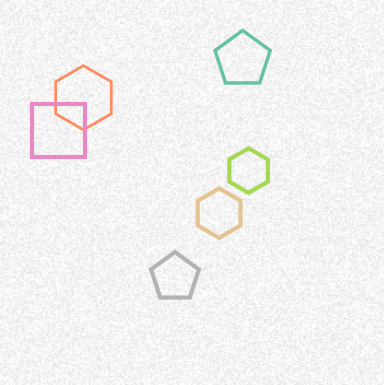[{"shape": "pentagon", "thickness": 2.5, "radius": 0.38, "center": [0.63, 0.845]}, {"shape": "hexagon", "thickness": 2, "radius": 0.42, "center": [0.217, 0.746]}, {"shape": "square", "thickness": 3, "radius": 0.35, "center": [0.152, 0.661]}, {"shape": "hexagon", "thickness": 3, "radius": 0.29, "center": [0.646, 0.557]}, {"shape": "hexagon", "thickness": 3, "radius": 0.32, "center": [0.569, 0.446]}, {"shape": "pentagon", "thickness": 3, "radius": 0.33, "center": [0.454, 0.28]}]